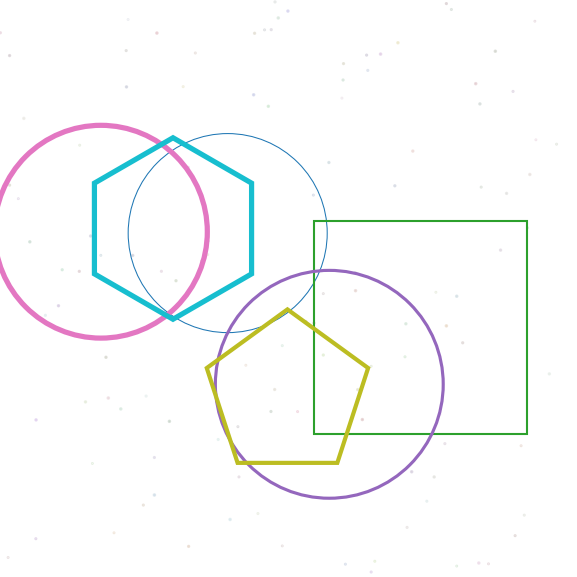[{"shape": "circle", "thickness": 0.5, "radius": 0.86, "center": [0.394, 0.596]}, {"shape": "square", "thickness": 1, "radius": 0.92, "center": [0.728, 0.431]}, {"shape": "circle", "thickness": 1.5, "radius": 0.99, "center": [0.57, 0.334]}, {"shape": "circle", "thickness": 2.5, "radius": 0.92, "center": [0.175, 0.598]}, {"shape": "pentagon", "thickness": 2, "radius": 0.73, "center": [0.498, 0.316]}, {"shape": "hexagon", "thickness": 2.5, "radius": 0.79, "center": [0.3, 0.603]}]